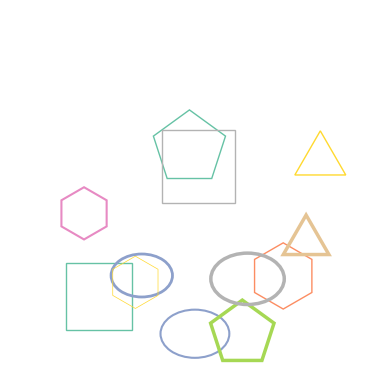[{"shape": "square", "thickness": 1, "radius": 0.43, "center": [0.257, 0.23]}, {"shape": "pentagon", "thickness": 1, "radius": 0.49, "center": [0.492, 0.616]}, {"shape": "hexagon", "thickness": 1, "radius": 0.43, "center": [0.736, 0.283]}, {"shape": "oval", "thickness": 2, "radius": 0.4, "center": [0.368, 0.284]}, {"shape": "oval", "thickness": 1.5, "radius": 0.45, "center": [0.506, 0.133]}, {"shape": "hexagon", "thickness": 1.5, "radius": 0.34, "center": [0.218, 0.446]}, {"shape": "pentagon", "thickness": 2.5, "radius": 0.43, "center": [0.629, 0.134]}, {"shape": "triangle", "thickness": 1, "radius": 0.38, "center": [0.832, 0.584]}, {"shape": "hexagon", "thickness": 0.5, "radius": 0.34, "center": [0.352, 0.267]}, {"shape": "triangle", "thickness": 2.5, "radius": 0.34, "center": [0.795, 0.373]}, {"shape": "square", "thickness": 1, "radius": 0.47, "center": [0.515, 0.568]}, {"shape": "oval", "thickness": 2.5, "radius": 0.48, "center": [0.643, 0.276]}]